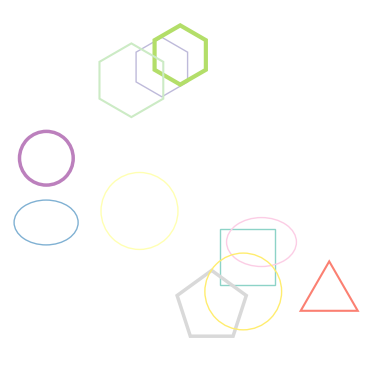[{"shape": "square", "thickness": 1, "radius": 0.36, "center": [0.643, 0.333]}, {"shape": "circle", "thickness": 1, "radius": 0.5, "center": [0.362, 0.452]}, {"shape": "hexagon", "thickness": 1, "radius": 0.39, "center": [0.42, 0.826]}, {"shape": "triangle", "thickness": 1.5, "radius": 0.43, "center": [0.855, 0.236]}, {"shape": "oval", "thickness": 1, "radius": 0.42, "center": [0.12, 0.422]}, {"shape": "hexagon", "thickness": 3, "radius": 0.38, "center": [0.468, 0.857]}, {"shape": "oval", "thickness": 1, "radius": 0.45, "center": [0.679, 0.371]}, {"shape": "pentagon", "thickness": 2.5, "radius": 0.47, "center": [0.55, 0.203]}, {"shape": "circle", "thickness": 2.5, "radius": 0.35, "center": [0.12, 0.589]}, {"shape": "hexagon", "thickness": 1.5, "radius": 0.48, "center": [0.341, 0.792]}, {"shape": "circle", "thickness": 1, "radius": 0.5, "center": [0.632, 0.243]}]